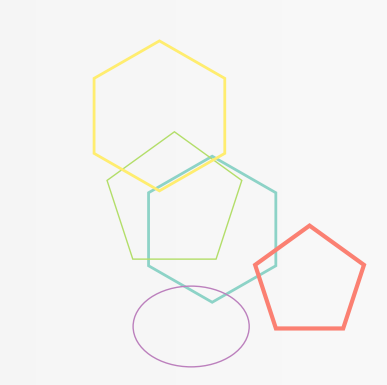[{"shape": "hexagon", "thickness": 2, "radius": 0.95, "center": [0.548, 0.405]}, {"shape": "pentagon", "thickness": 3, "radius": 0.74, "center": [0.799, 0.266]}, {"shape": "pentagon", "thickness": 1, "radius": 0.91, "center": [0.45, 0.475]}, {"shape": "oval", "thickness": 1, "radius": 0.75, "center": [0.493, 0.152]}, {"shape": "hexagon", "thickness": 2, "radius": 0.97, "center": [0.411, 0.699]}]